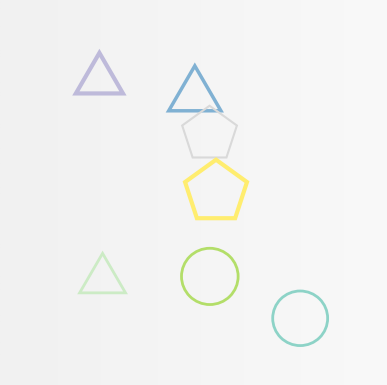[{"shape": "circle", "thickness": 2, "radius": 0.35, "center": [0.775, 0.173]}, {"shape": "triangle", "thickness": 3, "radius": 0.35, "center": [0.257, 0.792]}, {"shape": "triangle", "thickness": 2.5, "radius": 0.39, "center": [0.503, 0.751]}, {"shape": "circle", "thickness": 2, "radius": 0.37, "center": [0.541, 0.282]}, {"shape": "pentagon", "thickness": 1.5, "radius": 0.37, "center": [0.541, 0.651]}, {"shape": "triangle", "thickness": 2, "radius": 0.34, "center": [0.265, 0.274]}, {"shape": "pentagon", "thickness": 3, "radius": 0.42, "center": [0.557, 0.501]}]